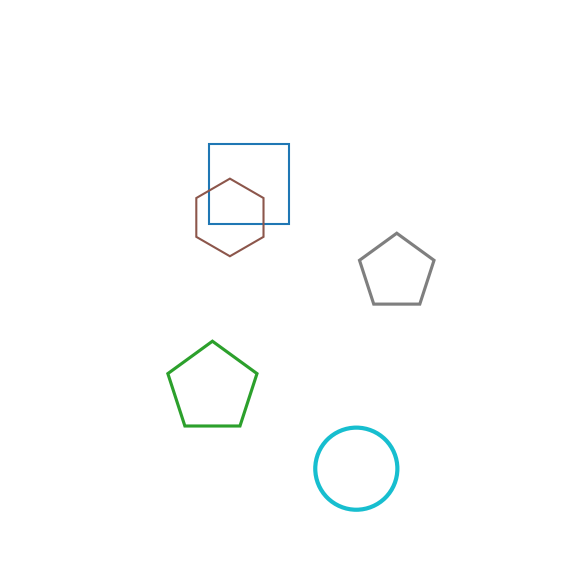[{"shape": "square", "thickness": 1, "radius": 0.35, "center": [0.431, 0.681]}, {"shape": "pentagon", "thickness": 1.5, "radius": 0.41, "center": [0.368, 0.327]}, {"shape": "hexagon", "thickness": 1, "radius": 0.34, "center": [0.398, 0.623]}, {"shape": "pentagon", "thickness": 1.5, "radius": 0.34, "center": [0.687, 0.527]}, {"shape": "circle", "thickness": 2, "radius": 0.36, "center": [0.617, 0.188]}]